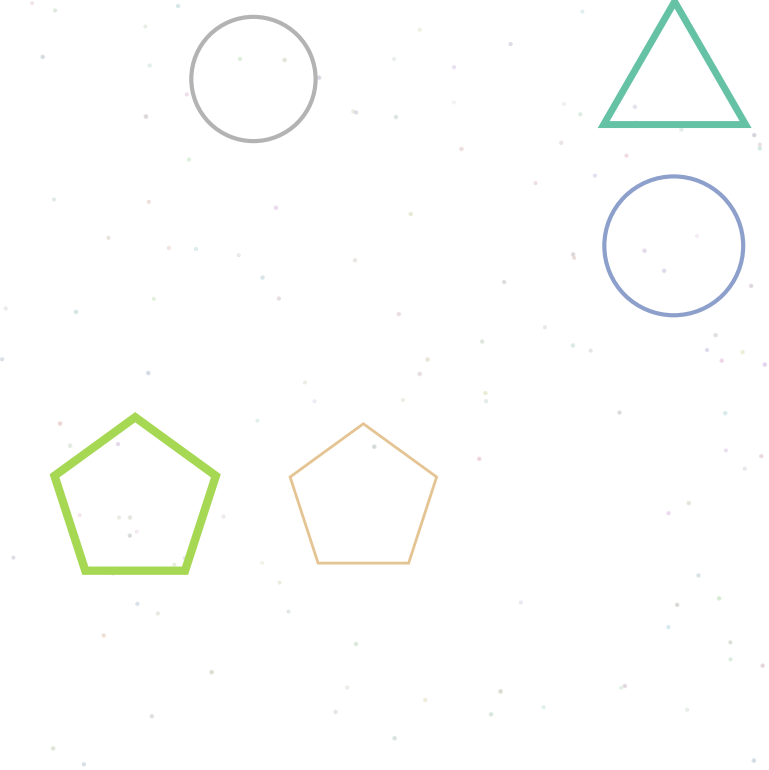[{"shape": "triangle", "thickness": 2.5, "radius": 0.53, "center": [0.876, 0.891]}, {"shape": "circle", "thickness": 1.5, "radius": 0.45, "center": [0.875, 0.681]}, {"shape": "pentagon", "thickness": 3, "radius": 0.55, "center": [0.176, 0.348]}, {"shape": "pentagon", "thickness": 1, "radius": 0.5, "center": [0.472, 0.35]}, {"shape": "circle", "thickness": 1.5, "radius": 0.4, "center": [0.329, 0.897]}]